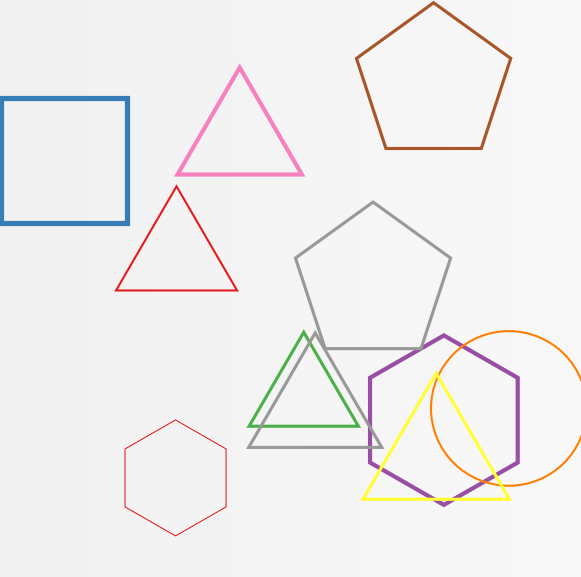[{"shape": "triangle", "thickness": 1, "radius": 0.6, "center": [0.304, 0.556]}, {"shape": "hexagon", "thickness": 0.5, "radius": 0.5, "center": [0.302, 0.172]}, {"shape": "square", "thickness": 2.5, "radius": 0.54, "center": [0.11, 0.721]}, {"shape": "triangle", "thickness": 1.5, "radius": 0.54, "center": [0.523, 0.315]}, {"shape": "hexagon", "thickness": 2, "radius": 0.73, "center": [0.764, 0.272]}, {"shape": "circle", "thickness": 1, "radius": 0.67, "center": [0.875, 0.292]}, {"shape": "triangle", "thickness": 1.5, "radius": 0.73, "center": [0.75, 0.207]}, {"shape": "pentagon", "thickness": 1.5, "radius": 0.7, "center": [0.746, 0.855]}, {"shape": "triangle", "thickness": 2, "radius": 0.62, "center": [0.412, 0.759]}, {"shape": "pentagon", "thickness": 1.5, "radius": 0.7, "center": [0.642, 0.509]}, {"shape": "triangle", "thickness": 1.5, "radius": 0.66, "center": [0.542, 0.29]}]